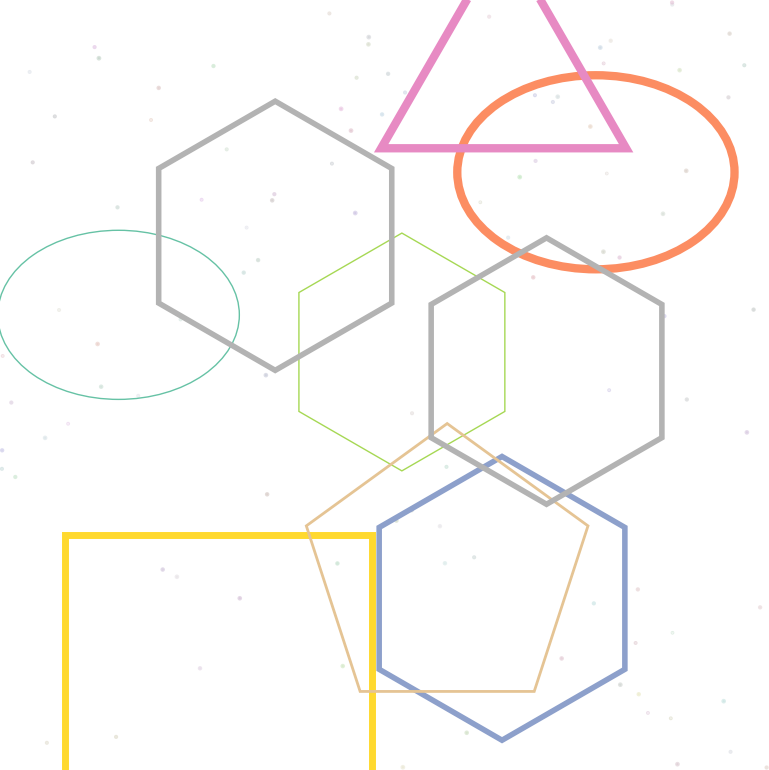[{"shape": "oval", "thickness": 0.5, "radius": 0.78, "center": [0.154, 0.591]}, {"shape": "oval", "thickness": 3, "radius": 0.9, "center": [0.774, 0.776]}, {"shape": "hexagon", "thickness": 2, "radius": 0.92, "center": [0.652, 0.223]}, {"shape": "triangle", "thickness": 3, "radius": 0.92, "center": [0.654, 0.899]}, {"shape": "hexagon", "thickness": 0.5, "radius": 0.77, "center": [0.522, 0.543]}, {"shape": "square", "thickness": 2.5, "radius": 1.0, "center": [0.283, 0.106]}, {"shape": "pentagon", "thickness": 1, "radius": 0.96, "center": [0.581, 0.258]}, {"shape": "hexagon", "thickness": 2, "radius": 0.86, "center": [0.71, 0.518]}, {"shape": "hexagon", "thickness": 2, "radius": 0.87, "center": [0.357, 0.694]}]